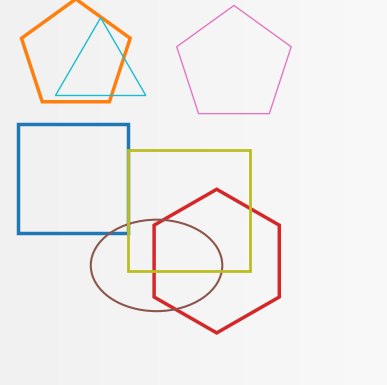[{"shape": "square", "thickness": 2.5, "radius": 0.71, "center": [0.188, 0.537]}, {"shape": "pentagon", "thickness": 2.5, "radius": 0.74, "center": [0.196, 0.855]}, {"shape": "hexagon", "thickness": 2.5, "radius": 0.93, "center": [0.559, 0.322]}, {"shape": "oval", "thickness": 1.5, "radius": 0.85, "center": [0.404, 0.311]}, {"shape": "pentagon", "thickness": 1, "radius": 0.78, "center": [0.604, 0.831]}, {"shape": "square", "thickness": 2, "radius": 0.78, "center": [0.488, 0.454]}, {"shape": "triangle", "thickness": 1, "radius": 0.67, "center": [0.26, 0.819]}]